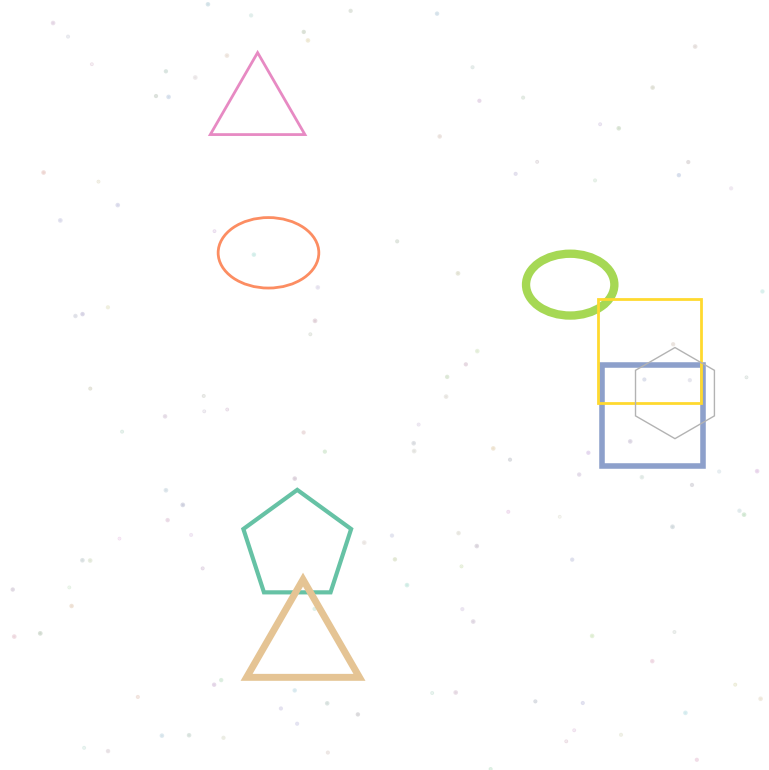[{"shape": "pentagon", "thickness": 1.5, "radius": 0.37, "center": [0.386, 0.29]}, {"shape": "oval", "thickness": 1, "radius": 0.33, "center": [0.349, 0.672]}, {"shape": "square", "thickness": 2, "radius": 0.33, "center": [0.848, 0.461]}, {"shape": "triangle", "thickness": 1, "radius": 0.35, "center": [0.335, 0.861]}, {"shape": "oval", "thickness": 3, "radius": 0.29, "center": [0.741, 0.63]}, {"shape": "square", "thickness": 1, "radius": 0.34, "center": [0.843, 0.544]}, {"shape": "triangle", "thickness": 2.5, "radius": 0.42, "center": [0.394, 0.163]}, {"shape": "hexagon", "thickness": 0.5, "radius": 0.3, "center": [0.877, 0.489]}]